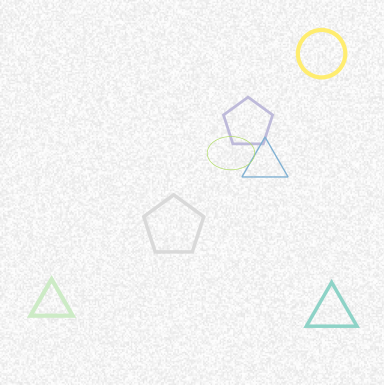[{"shape": "triangle", "thickness": 2.5, "radius": 0.38, "center": [0.861, 0.191]}, {"shape": "pentagon", "thickness": 2, "radius": 0.34, "center": [0.644, 0.681]}, {"shape": "triangle", "thickness": 1, "radius": 0.35, "center": [0.688, 0.575]}, {"shape": "oval", "thickness": 0.5, "radius": 0.31, "center": [0.6, 0.602]}, {"shape": "pentagon", "thickness": 2.5, "radius": 0.41, "center": [0.451, 0.412]}, {"shape": "triangle", "thickness": 3, "radius": 0.32, "center": [0.134, 0.212]}, {"shape": "circle", "thickness": 3, "radius": 0.31, "center": [0.835, 0.861]}]